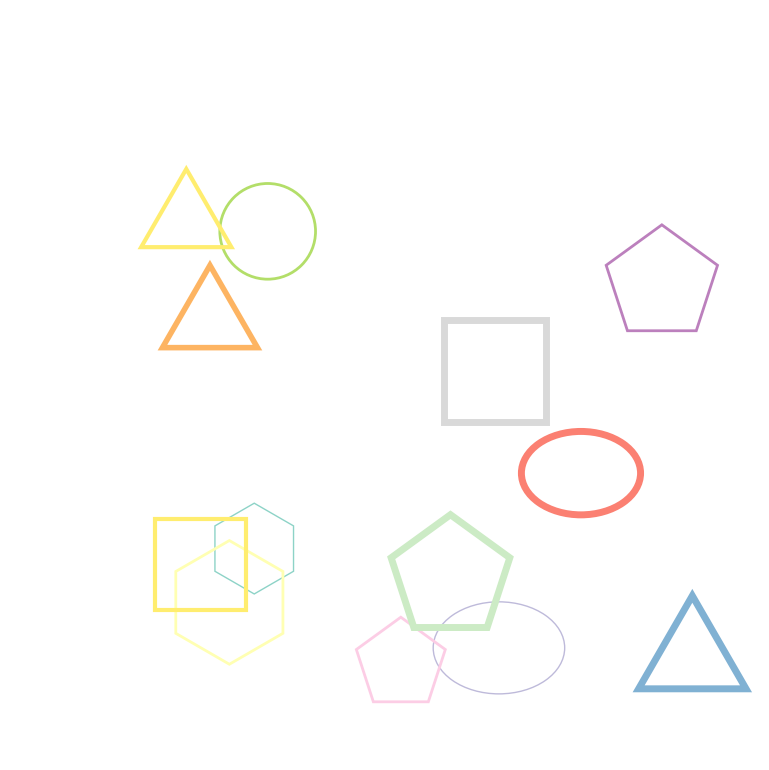[{"shape": "hexagon", "thickness": 0.5, "radius": 0.29, "center": [0.33, 0.288]}, {"shape": "hexagon", "thickness": 1, "radius": 0.4, "center": [0.298, 0.218]}, {"shape": "oval", "thickness": 0.5, "radius": 0.43, "center": [0.648, 0.159]}, {"shape": "oval", "thickness": 2.5, "radius": 0.39, "center": [0.755, 0.386]}, {"shape": "triangle", "thickness": 2.5, "radius": 0.4, "center": [0.899, 0.146]}, {"shape": "triangle", "thickness": 2, "radius": 0.36, "center": [0.273, 0.584]}, {"shape": "circle", "thickness": 1, "radius": 0.31, "center": [0.348, 0.7]}, {"shape": "pentagon", "thickness": 1, "radius": 0.3, "center": [0.521, 0.138]}, {"shape": "square", "thickness": 2.5, "radius": 0.33, "center": [0.643, 0.518]}, {"shape": "pentagon", "thickness": 1, "radius": 0.38, "center": [0.86, 0.632]}, {"shape": "pentagon", "thickness": 2.5, "radius": 0.41, "center": [0.585, 0.251]}, {"shape": "square", "thickness": 1.5, "radius": 0.3, "center": [0.26, 0.267]}, {"shape": "triangle", "thickness": 1.5, "radius": 0.34, "center": [0.242, 0.713]}]